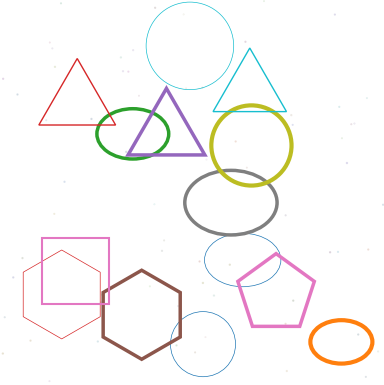[{"shape": "circle", "thickness": 0.5, "radius": 0.42, "center": [0.527, 0.106]}, {"shape": "oval", "thickness": 0.5, "radius": 0.5, "center": [0.63, 0.325]}, {"shape": "oval", "thickness": 3, "radius": 0.4, "center": [0.887, 0.112]}, {"shape": "oval", "thickness": 2.5, "radius": 0.47, "center": [0.345, 0.652]}, {"shape": "hexagon", "thickness": 0.5, "radius": 0.58, "center": [0.16, 0.235]}, {"shape": "triangle", "thickness": 1, "radius": 0.58, "center": [0.201, 0.733]}, {"shape": "triangle", "thickness": 2.5, "radius": 0.58, "center": [0.432, 0.655]}, {"shape": "hexagon", "thickness": 2.5, "radius": 0.58, "center": [0.368, 0.182]}, {"shape": "pentagon", "thickness": 2.5, "radius": 0.52, "center": [0.717, 0.237]}, {"shape": "square", "thickness": 1.5, "radius": 0.43, "center": [0.196, 0.297]}, {"shape": "oval", "thickness": 2.5, "radius": 0.6, "center": [0.6, 0.474]}, {"shape": "circle", "thickness": 3, "radius": 0.52, "center": [0.653, 0.622]}, {"shape": "triangle", "thickness": 1, "radius": 0.55, "center": [0.649, 0.765]}, {"shape": "circle", "thickness": 0.5, "radius": 0.57, "center": [0.493, 0.881]}]